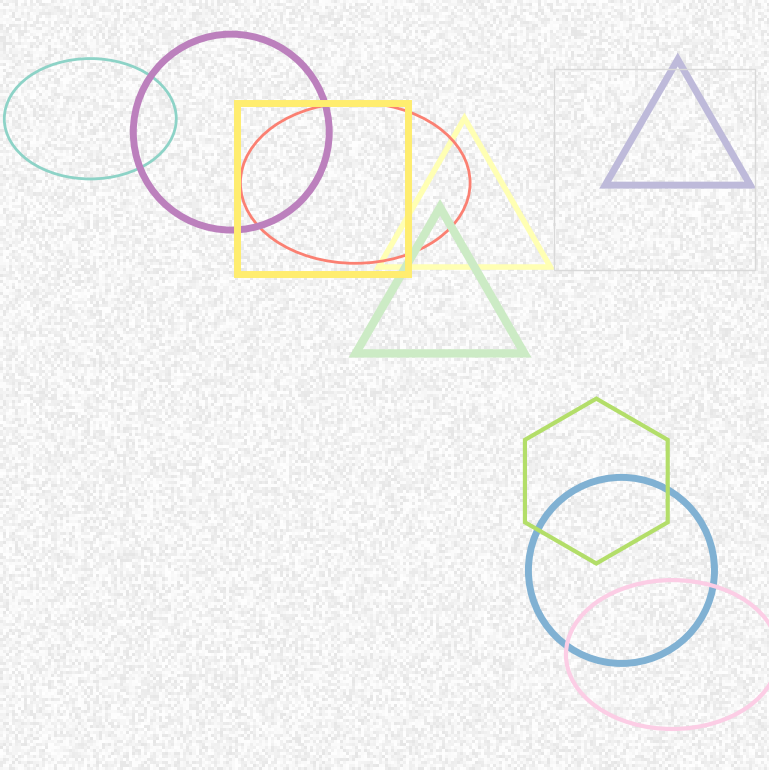[{"shape": "oval", "thickness": 1, "radius": 0.56, "center": [0.117, 0.846]}, {"shape": "triangle", "thickness": 2, "radius": 0.64, "center": [0.603, 0.718]}, {"shape": "triangle", "thickness": 2.5, "radius": 0.54, "center": [0.88, 0.814]}, {"shape": "oval", "thickness": 1, "radius": 0.75, "center": [0.461, 0.762]}, {"shape": "circle", "thickness": 2.5, "radius": 0.6, "center": [0.807, 0.259]}, {"shape": "hexagon", "thickness": 1.5, "radius": 0.54, "center": [0.774, 0.375]}, {"shape": "oval", "thickness": 1.5, "radius": 0.69, "center": [0.873, 0.15]}, {"shape": "square", "thickness": 0.5, "radius": 0.65, "center": [0.85, 0.78]}, {"shape": "circle", "thickness": 2.5, "radius": 0.64, "center": [0.3, 0.828]}, {"shape": "triangle", "thickness": 3, "radius": 0.63, "center": [0.571, 0.604]}, {"shape": "square", "thickness": 2.5, "radius": 0.56, "center": [0.419, 0.755]}]